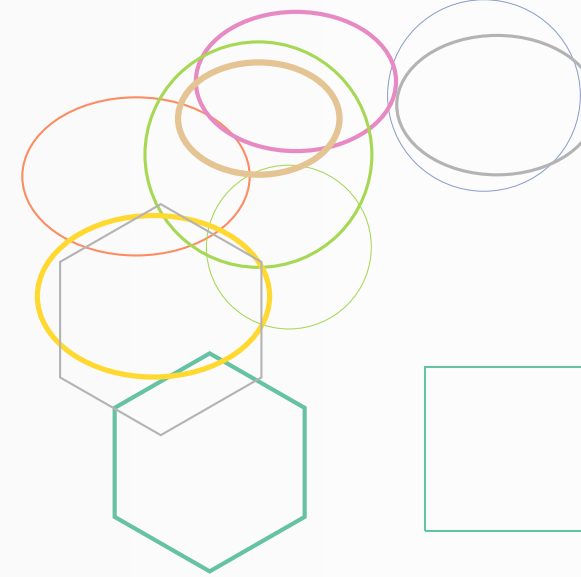[{"shape": "hexagon", "thickness": 2, "radius": 0.94, "center": [0.361, 0.198]}, {"shape": "square", "thickness": 1, "radius": 0.71, "center": [0.873, 0.221]}, {"shape": "oval", "thickness": 1, "radius": 0.98, "center": [0.234, 0.694]}, {"shape": "circle", "thickness": 0.5, "radius": 0.83, "center": [0.833, 0.834]}, {"shape": "oval", "thickness": 2, "radius": 0.86, "center": [0.509, 0.858]}, {"shape": "circle", "thickness": 0.5, "radius": 0.71, "center": [0.497, 0.571]}, {"shape": "circle", "thickness": 1.5, "radius": 0.98, "center": [0.445, 0.731]}, {"shape": "oval", "thickness": 2.5, "radius": 1.0, "center": [0.264, 0.486]}, {"shape": "oval", "thickness": 3, "radius": 0.69, "center": [0.445, 0.794]}, {"shape": "hexagon", "thickness": 1, "radius": 1.0, "center": [0.277, 0.446]}, {"shape": "oval", "thickness": 1.5, "radius": 0.86, "center": [0.855, 0.817]}]